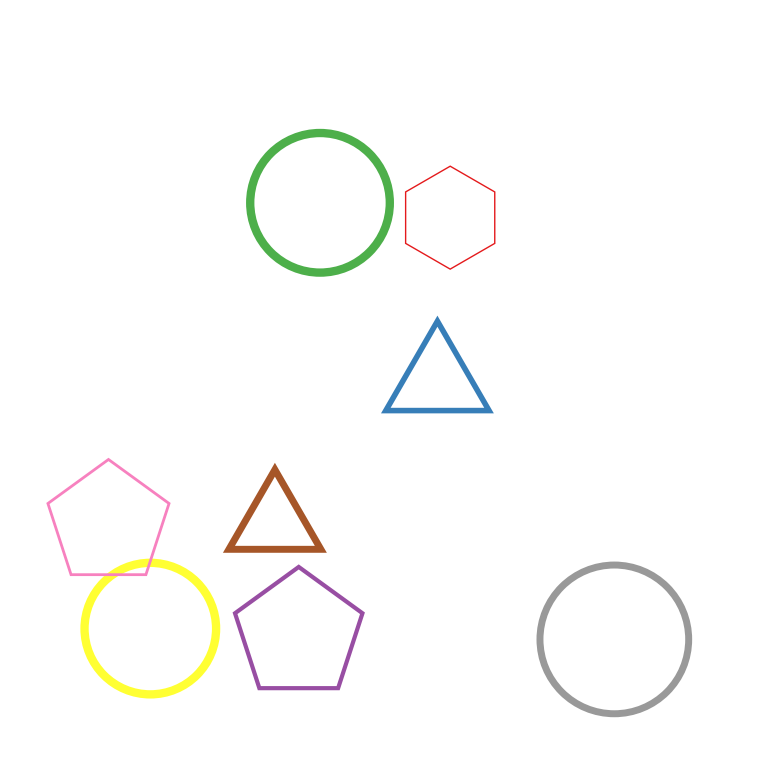[{"shape": "hexagon", "thickness": 0.5, "radius": 0.33, "center": [0.585, 0.717]}, {"shape": "triangle", "thickness": 2, "radius": 0.39, "center": [0.568, 0.505]}, {"shape": "circle", "thickness": 3, "radius": 0.45, "center": [0.416, 0.737]}, {"shape": "pentagon", "thickness": 1.5, "radius": 0.44, "center": [0.388, 0.177]}, {"shape": "circle", "thickness": 3, "radius": 0.43, "center": [0.195, 0.184]}, {"shape": "triangle", "thickness": 2.5, "radius": 0.34, "center": [0.357, 0.321]}, {"shape": "pentagon", "thickness": 1, "radius": 0.41, "center": [0.141, 0.321]}, {"shape": "circle", "thickness": 2.5, "radius": 0.48, "center": [0.798, 0.17]}]